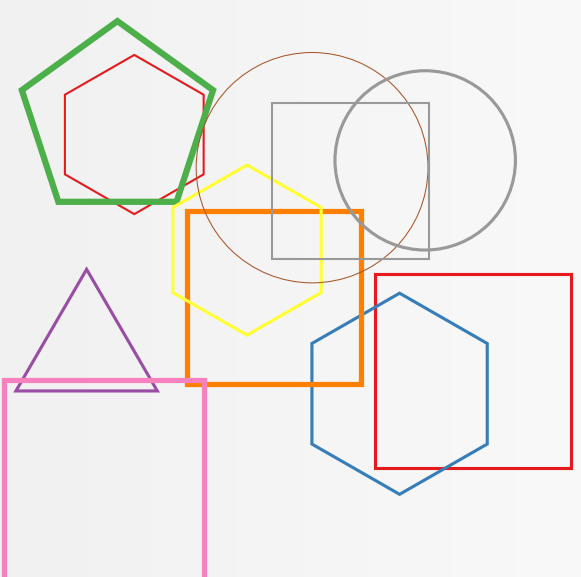[{"shape": "hexagon", "thickness": 1, "radius": 0.69, "center": [0.231, 0.766]}, {"shape": "square", "thickness": 1.5, "radius": 0.84, "center": [0.814, 0.356]}, {"shape": "hexagon", "thickness": 1.5, "radius": 0.87, "center": [0.687, 0.317]}, {"shape": "pentagon", "thickness": 3, "radius": 0.86, "center": [0.202, 0.79]}, {"shape": "triangle", "thickness": 1.5, "radius": 0.7, "center": [0.149, 0.392]}, {"shape": "square", "thickness": 2.5, "radius": 0.75, "center": [0.472, 0.484]}, {"shape": "hexagon", "thickness": 1.5, "radius": 0.74, "center": [0.425, 0.566]}, {"shape": "circle", "thickness": 0.5, "radius": 1.0, "center": [0.537, 0.709]}, {"shape": "square", "thickness": 2.5, "radius": 0.86, "center": [0.178, 0.169]}, {"shape": "square", "thickness": 1, "radius": 0.68, "center": [0.603, 0.686]}, {"shape": "circle", "thickness": 1.5, "radius": 0.78, "center": [0.732, 0.721]}]